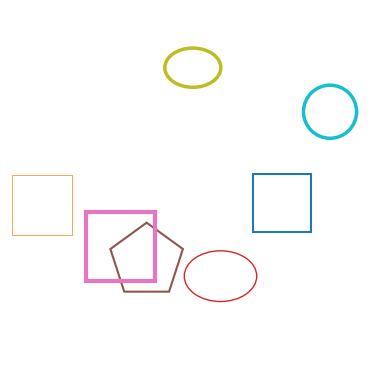[{"shape": "square", "thickness": 1.5, "radius": 0.38, "center": [0.733, 0.472]}, {"shape": "square", "thickness": 0.5, "radius": 0.39, "center": [0.109, 0.468]}, {"shape": "oval", "thickness": 1, "radius": 0.47, "center": [0.573, 0.283]}, {"shape": "pentagon", "thickness": 1.5, "radius": 0.5, "center": [0.381, 0.323]}, {"shape": "square", "thickness": 3, "radius": 0.45, "center": [0.313, 0.36]}, {"shape": "oval", "thickness": 2.5, "radius": 0.36, "center": [0.501, 0.824]}, {"shape": "circle", "thickness": 2.5, "radius": 0.34, "center": [0.857, 0.71]}]